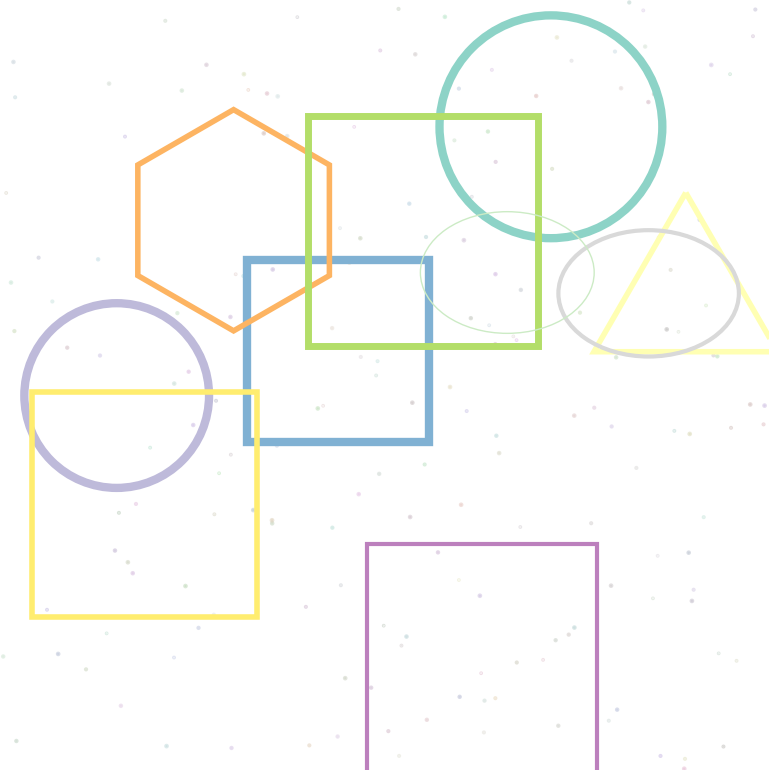[{"shape": "circle", "thickness": 3, "radius": 0.72, "center": [0.715, 0.835]}, {"shape": "triangle", "thickness": 2, "radius": 0.69, "center": [0.891, 0.612]}, {"shape": "circle", "thickness": 3, "radius": 0.6, "center": [0.152, 0.486]}, {"shape": "square", "thickness": 3, "radius": 0.59, "center": [0.439, 0.544]}, {"shape": "hexagon", "thickness": 2, "radius": 0.72, "center": [0.303, 0.714]}, {"shape": "square", "thickness": 2.5, "radius": 0.75, "center": [0.55, 0.699]}, {"shape": "oval", "thickness": 1.5, "radius": 0.59, "center": [0.842, 0.619]}, {"shape": "square", "thickness": 1.5, "radius": 0.75, "center": [0.626, 0.143]}, {"shape": "oval", "thickness": 0.5, "radius": 0.56, "center": [0.659, 0.646]}, {"shape": "square", "thickness": 2, "radius": 0.73, "center": [0.188, 0.345]}]